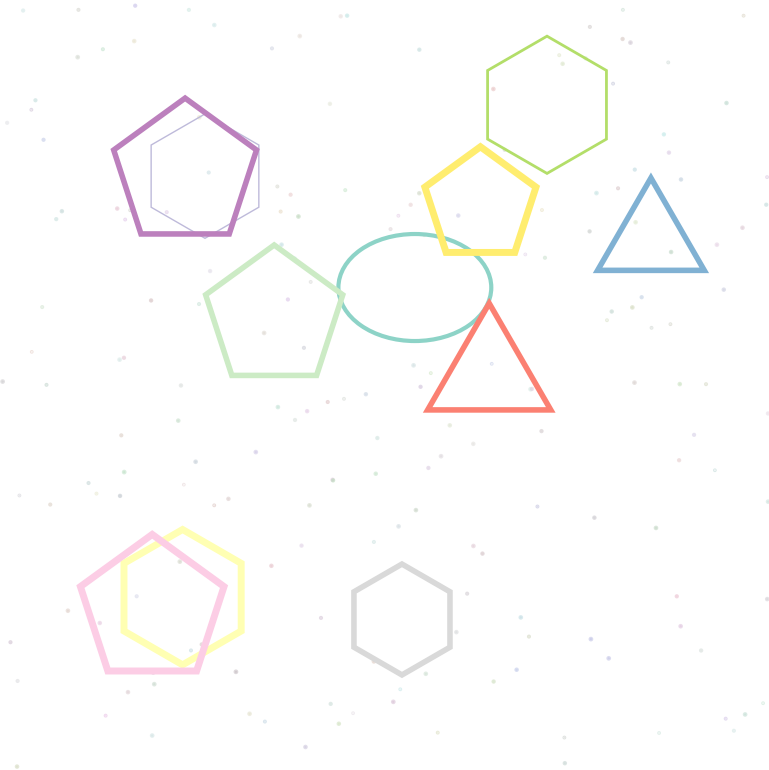[{"shape": "oval", "thickness": 1.5, "radius": 0.5, "center": [0.539, 0.627]}, {"shape": "hexagon", "thickness": 2.5, "radius": 0.44, "center": [0.237, 0.224]}, {"shape": "hexagon", "thickness": 0.5, "radius": 0.4, "center": [0.266, 0.771]}, {"shape": "triangle", "thickness": 2, "radius": 0.46, "center": [0.635, 0.514]}, {"shape": "triangle", "thickness": 2, "radius": 0.4, "center": [0.845, 0.689]}, {"shape": "hexagon", "thickness": 1, "radius": 0.45, "center": [0.71, 0.864]}, {"shape": "pentagon", "thickness": 2.5, "radius": 0.49, "center": [0.198, 0.208]}, {"shape": "hexagon", "thickness": 2, "radius": 0.36, "center": [0.522, 0.195]}, {"shape": "pentagon", "thickness": 2, "radius": 0.49, "center": [0.24, 0.775]}, {"shape": "pentagon", "thickness": 2, "radius": 0.47, "center": [0.356, 0.588]}, {"shape": "pentagon", "thickness": 2.5, "radius": 0.38, "center": [0.624, 0.734]}]